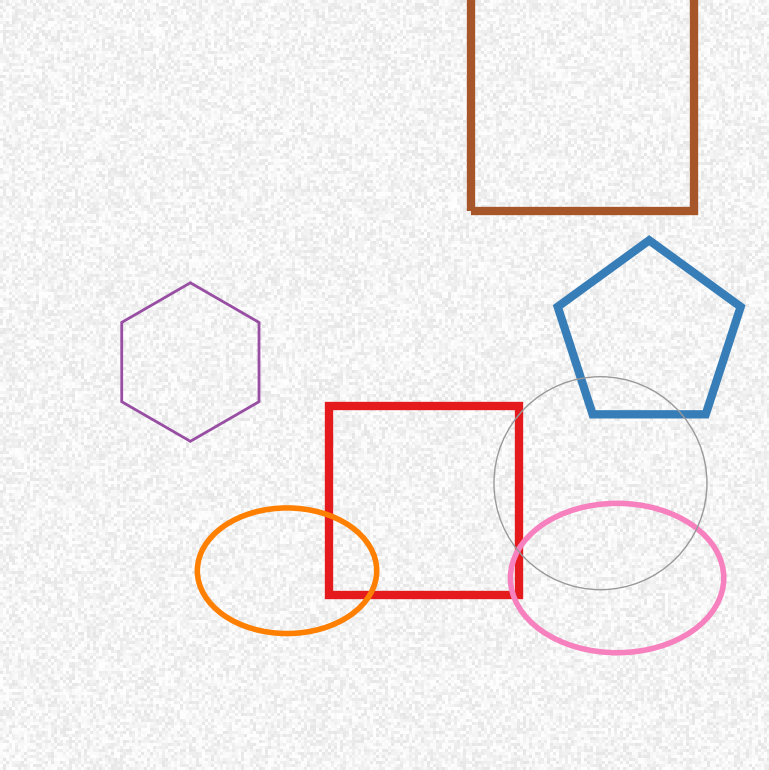[{"shape": "square", "thickness": 3, "radius": 0.62, "center": [0.551, 0.35]}, {"shape": "pentagon", "thickness": 3, "radius": 0.62, "center": [0.843, 0.563]}, {"shape": "hexagon", "thickness": 1, "radius": 0.51, "center": [0.247, 0.53]}, {"shape": "oval", "thickness": 2, "radius": 0.58, "center": [0.373, 0.259]}, {"shape": "square", "thickness": 3, "radius": 0.72, "center": [0.757, 0.871]}, {"shape": "oval", "thickness": 2, "radius": 0.69, "center": [0.801, 0.249]}, {"shape": "circle", "thickness": 0.5, "radius": 0.69, "center": [0.78, 0.372]}]